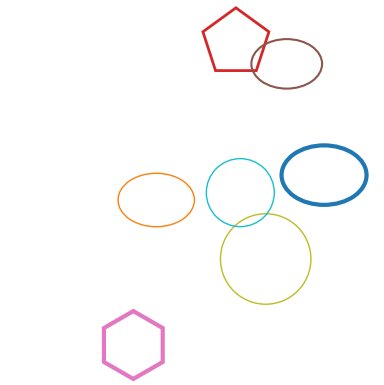[{"shape": "oval", "thickness": 3, "radius": 0.55, "center": [0.842, 0.545]}, {"shape": "oval", "thickness": 1, "radius": 0.5, "center": [0.406, 0.481]}, {"shape": "pentagon", "thickness": 2, "radius": 0.45, "center": [0.613, 0.89]}, {"shape": "oval", "thickness": 1.5, "radius": 0.46, "center": [0.745, 0.834]}, {"shape": "hexagon", "thickness": 3, "radius": 0.44, "center": [0.346, 0.104]}, {"shape": "circle", "thickness": 1, "radius": 0.59, "center": [0.69, 0.327]}, {"shape": "circle", "thickness": 1, "radius": 0.44, "center": [0.624, 0.5]}]